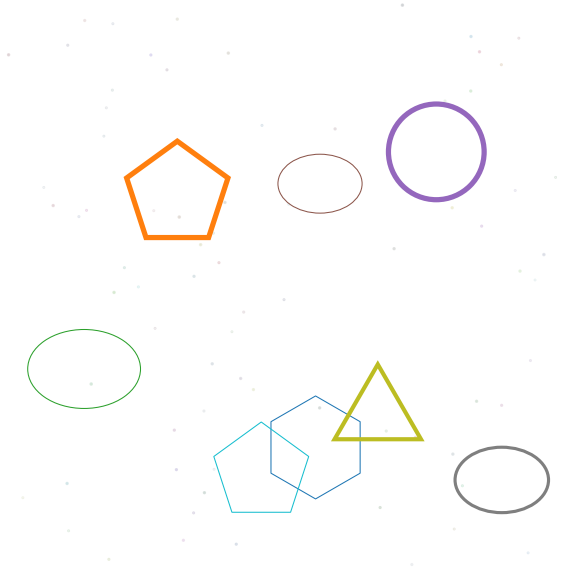[{"shape": "hexagon", "thickness": 0.5, "radius": 0.45, "center": [0.546, 0.224]}, {"shape": "pentagon", "thickness": 2.5, "radius": 0.46, "center": [0.307, 0.662]}, {"shape": "oval", "thickness": 0.5, "radius": 0.49, "center": [0.146, 0.36]}, {"shape": "circle", "thickness": 2.5, "radius": 0.41, "center": [0.755, 0.736]}, {"shape": "oval", "thickness": 0.5, "radius": 0.36, "center": [0.554, 0.681]}, {"shape": "oval", "thickness": 1.5, "radius": 0.4, "center": [0.869, 0.168]}, {"shape": "triangle", "thickness": 2, "radius": 0.43, "center": [0.654, 0.282]}, {"shape": "pentagon", "thickness": 0.5, "radius": 0.43, "center": [0.452, 0.182]}]